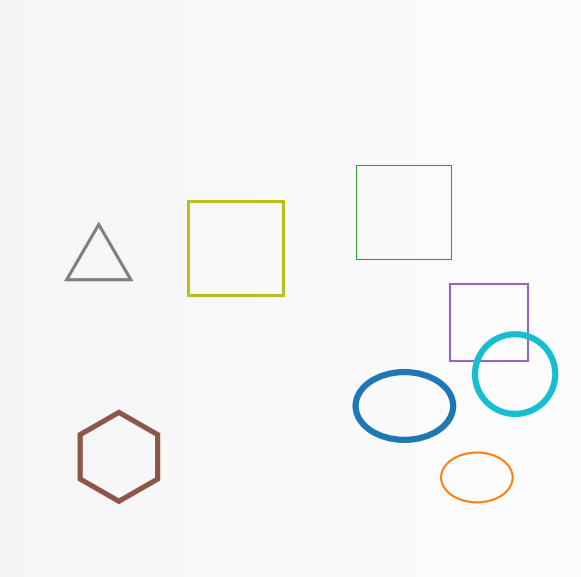[{"shape": "oval", "thickness": 3, "radius": 0.42, "center": [0.696, 0.296]}, {"shape": "oval", "thickness": 1, "radius": 0.31, "center": [0.82, 0.172]}, {"shape": "square", "thickness": 0.5, "radius": 0.41, "center": [0.694, 0.632]}, {"shape": "square", "thickness": 1, "radius": 0.33, "center": [0.842, 0.44]}, {"shape": "hexagon", "thickness": 2.5, "radius": 0.38, "center": [0.205, 0.208]}, {"shape": "triangle", "thickness": 1.5, "radius": 0.32, "center": [0.17, 0.547]}, {"shape": "square", "thickness": 1.5, "radius": 0.41, "center": [0.406, 0.569]}, {"shape": "circle", "thickness": 3, "radius": 0.35, "center": [0.886, 0.351]}]